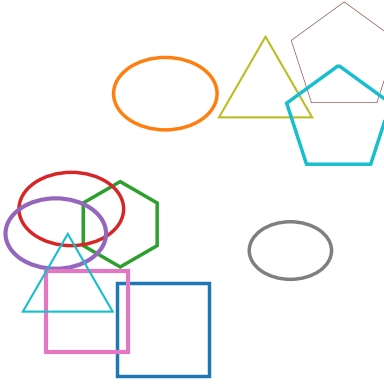[{"shape": "square", "thickness": 2.5, "radius": 0.6, "center": [0.423, 0.144]}, {"shape": "oval", "thickness": 2.5, "radius": 0.67, "center": [0.429, 0.757]}, {"shape": "hexagon", "thickness": 2.5, "radius": 0.55, "center": [0.312, 0.417]}, {"shape": "oval", "thickness": 2.5, "radius": 0.68, "center": [0.185, 0.457]}, {"shape": "oval", "thickness": 3, "radius": 0.65, "center": [0.145, 0.393]}, {"shape": "pentagon", "thickness": 0.5, "radius": 0.72, "center": [0.894, 0.85]}, {"shape": "square", "thickness": 3, "radius": 0.53, "center": [0.226, 0.191]}, {"shape": "oval", "thickness": 2.5, "radius": 0.53, "center": [0.754, 0.349]}, {"shape": "triangle", "thickness": 1.5, "radius": 0.7, "center": [0.69, 0.765]}, {"shape": "pentagon", "thickness": 2.5, "radius": 0.71, "center": [0.879, 0.688]}, {"shape": "triangle", "thickness": 1.5, "radius": 0.67, "center": [0.176, 0.258]}]